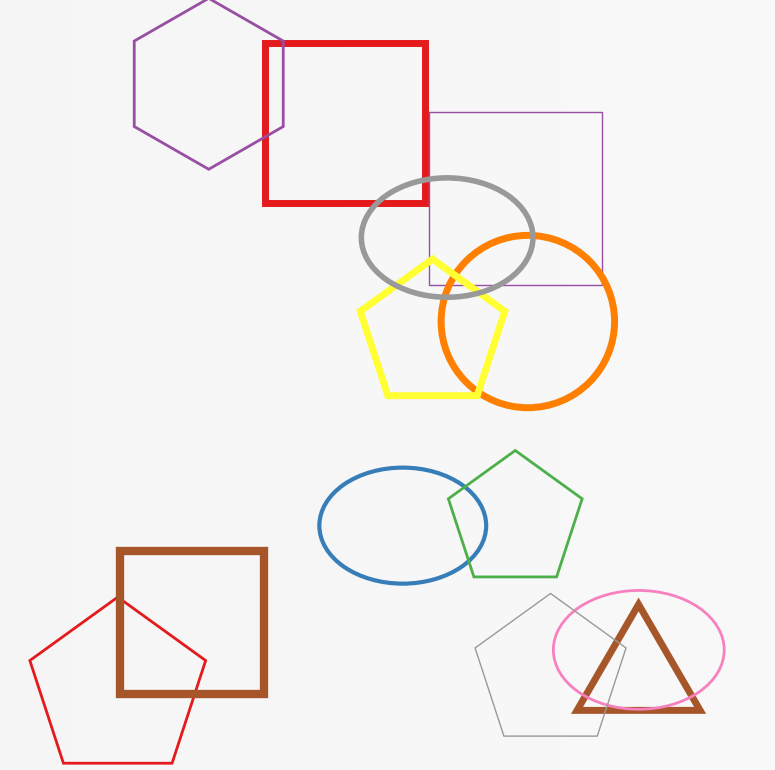[{"shape": "pentagon", "thickness": 1, "radius": 0.6, "center": [0.152, 0.105]}, {"shape": "square", "thickness": 2.5, "radius": 0.52, "center": [0.445, 0.84]}, {"shape": "oval", "thickness": 1.5, "radius": 0.54, "center": [0.52, 0.317]}, {"shape": "pentagon", "thickness": 1, "radius": 0.45, "center": [0.665, 0.324]}, {"shape": "square", "thickness": 0.5, "radius": 0.56, "center": [0.665, 0.742]}, {"shape": "hexagon", "thickness": 1, "radius": 0.56, "center": [0.269, 0.891]}, {"shape": "circle", "thickness": 2.5, "radius": 0.56, "center": [0.681, 0.582]}, {"shape": "pentagon", "thickness": 2.5, "radius": 0.49, "center": [0.558, 0.565]}, {"shape": "square", "thickness": 3, "radius": 0.46, "center": [0.248, 0.191]}, {"shape": "triangle", "thickness": 2.5, "radius": 0.46, "center": [0.824, 0.123]}, {"shape": "oval", "thickness": 1, "radius": 0.55, "center": [0.824, 0.156]}, {"shape": "pentagon", "thickness": 0.5, "radius": 0.51, "center": [0.71, 0.127]}, {"shape": "oval", "thickness": 2, "radius": 0.55, "center": [0.577, 0.691]}]